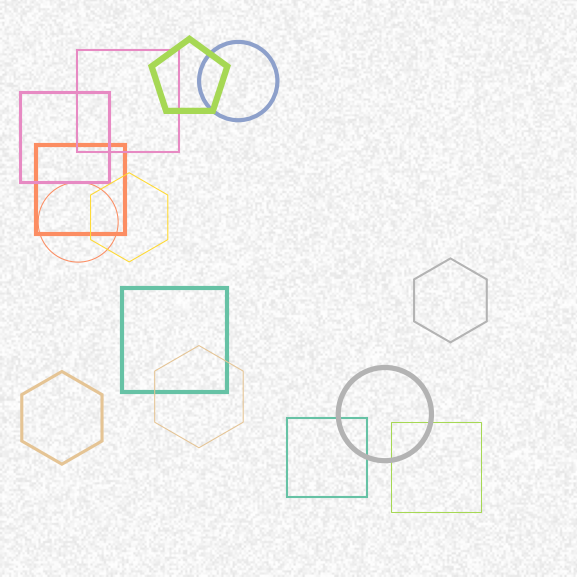[{"shape": "square", "thickness": 1, "radius": 0.34, "center": [0.567, 0.207]}, {"shape": "square", "thickness": 2, "radius": 0.45, "center": [0.302, 0.41]}, {"shape": "circle", "thickness": 0.5, "radius": 0.35, "center": [0.135, 0.615]}, {"shape": "square", "thickness": 2, "radius": 0.38, "center": [0.139, 0.671]}, {"shape": "circle", "thickness": 2, "radius": 0.34, "center": [0.413, 0.859]}, {"shape": "square", "thickness": 1, "radius": 0.44, "center": [0.222, 0.825]}, {"shape": "square", "thickness": 1.5, "radius": 0.39, "center": [0.112, 0.762]}, {"shape": "pentagon", "thickness": 3, "radius": 0.34, "center": [0.328, 0.863]}, {"shape": "square", "thickness": 0.5, "radius": 0.39, "center": [0.755, 0.191]}, {"shape": "hexagon", "thickness": 0.5, "radius": 0.39, "center": [0.224, 0.623]}, {"shape": "hexagon", "thickness": 1.5, "radius": 0.4, "center": [0.107, 0.276]}, {"shape": "hexagon", "thickness": 0.5, "radius": 0.44, "center": [0.344, 0.312]}, {"shape": "hexagon", "thickness": 1, "radius": 0.36, "center": [0.78, 0.479]}, {"shape": "circle", "thickness": 2.5, "radius": 0.4, "center": [0.666, 0.282]}]